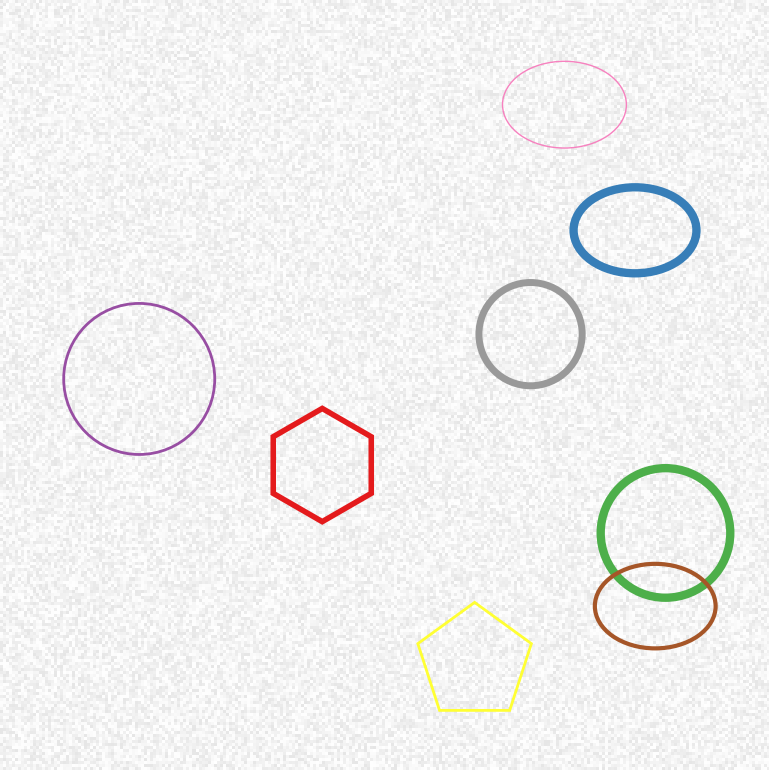[{"shape": "hexagon", "thickness": 2, "radius": 0.37, "center": [0.419, 0.396]}, {"shape": "oval", "thickness": 3, "radius": 0.4, "center": [0.825, 0.701]}, {"shape": "circle", "thickness": 3, "radius": 0.42, "center": [0.864, 0.308]}, {"shape": "circle", "thickness": 1, "radius": 0.49, "center": [0.181, 0.508]}, {"shape": "pentagon", "thickness": 1, "radius": 0.39, "center": [0.616, 0.14]}, {"shape": "oval", "thickness": 1.5, "radius": 0.39, "center": [0.851, 0.213]}, {"shape": "oval", "thickness": 0.5, "radius": 0.4, "center": [0.733, 0.864]}, {"shape": "circle", "thickness": 2.5, "radius": 0.34, "center": [0.689, 0.566]}]